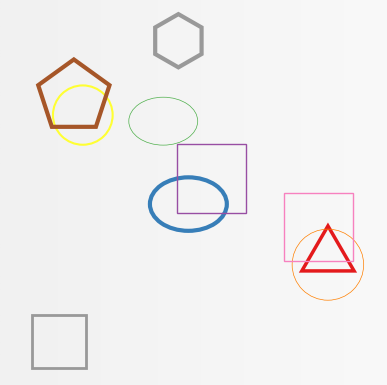[{"shape": "triangle", "thickness": 2.5, "radius": 0.39, "center": [0.846, 0.335]}, {"shape": "oval", "thickness": 3, "radius": 0.5, "center": [0.486, 0.47]}, {"shape": "oval", "thickness": 0.5, "radius": 0.44, "center": [0.421, 0.685]}, {"shape": "square", "thickness": 1, "radius": 0.44, "center": [0.547, 0.536]}, {"shape": "circle", "thickness": 0.5, "radius": 0.46, "center": [0.846, 0.313]}, {"shape": "circle", "thickness": 1.5, "radius": 0.39, "center": [0.214, 0.701]}, {"shape": "pentagon", "thickness": 3, "radius": 0.48, "center": [0.191, 0.749]}, {"shape": "square", "thickness": 1, "radius": 0.44, "center": [0.822, 0.41]}, {"shape": "square", "thickness": 2, "radius": 0.34, "center": [0.153, 0.113]}, {"shape": "hexagon", "thickness": 3, "radius": 0.35, "center": [0.46, 0.894]}]